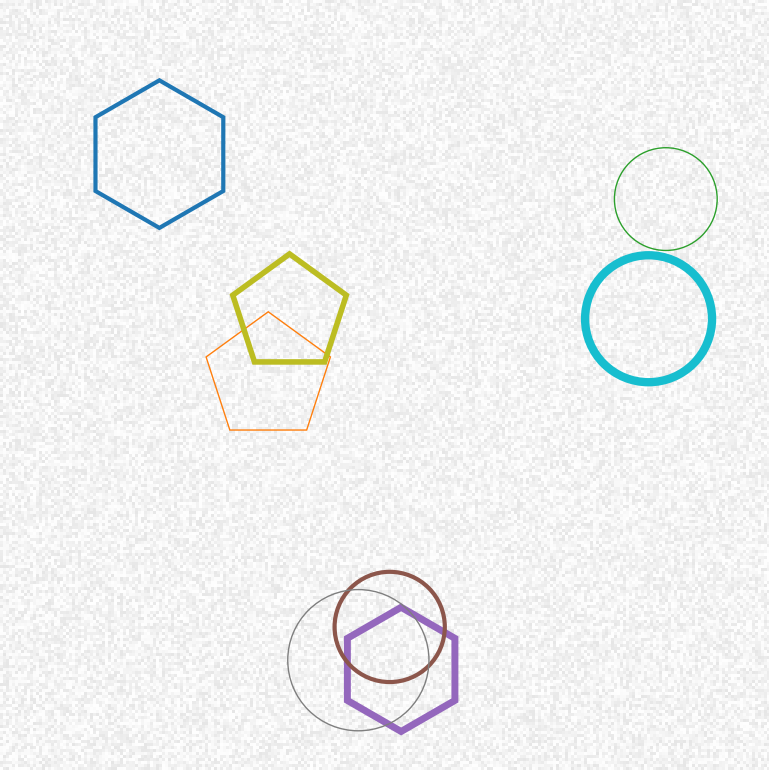[{"shape": "hexagon", "thickness": 1.5, "radius": 0.48, "center": [0.207, 0.8]}, {"shape": "pentagon", "thickness": 0.5, "radius": 0.42, "center": [0.348, 0.51]}, {"shape": "circle", "thickness": 0.5, "radius": 0.33, "center": [0.865, 0.741]}, {"shape": "hexagon", "thickness": 2.5, "radius": 0.4, "center": [0.521, 0.131]}, {"shape": "circle", "thickness": 1.5, "radius": 0.36, "center": [0.506, 0.186]}, {"shape": "circle", "thickness": 0.5, "radius": 0.46, "center": [0.465, 0.143]}, {"shape": "pentagon", "thickness": 2, "radius": 0.39, "center": [0.376, 0.593]}, {"shape": "circle", "thickness": 3, "radius": 0.41, "center": [0.842, 0.586]}]